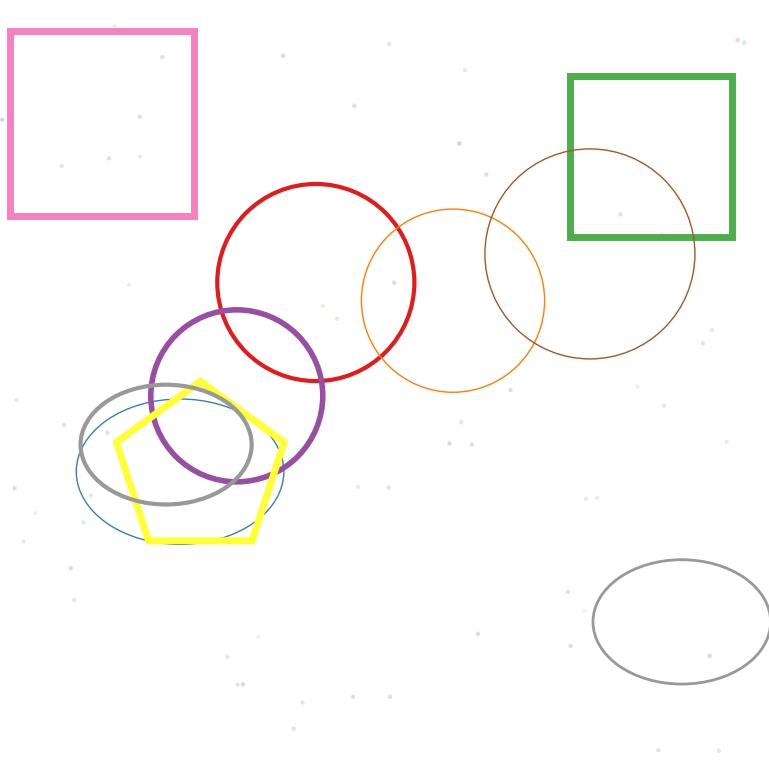[{"shape": "circle", "thickness": 1.5, "radius": 0.64, "center": [0.41, 0.633]}, {"shape": "oval", "thickness": 0.5, "radius": 0.67, "center": [0.234, 0.387]}, {"shape": "square", "thickness": 2.5, "radius": 0.52, "center": [0.846, 0.797]}, {"shape": "circle", "thickness": 2, "radius": 0.56, "center": [0.307, 0.486]}, {"shape": "circle", "thickness": 0.5, "radius": 0.59, "center": [0.588, 0.61]}, {"shape": "pentagon", "thickness": 2.5, "radius": 0.57, "center": [0.26, 0.39]}, {"shape": "circle", "thickness": 0.5, "radius": 0.68, "center": [0.766, 0.67]}, {"shape": "square", "thickness": 2.5, "radius": 0.6, "center": [0.132, 0.839]}, {"shape": "oval", "thickness": 1, "radius": 0.58, "center": [0.885, 0.192]}, {"shape": "oval", "thickness": 1.5, "radius": 0.56, "center": [0.216, 0.423]}]